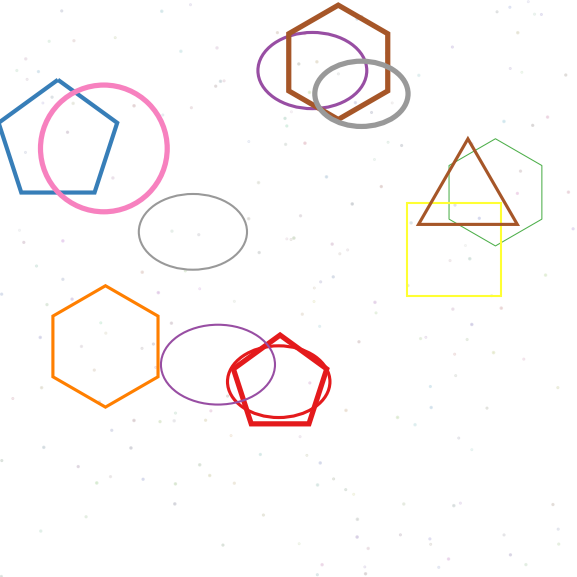[{"shape": "oval", "thickness": 1.5, "radius": 0.44, "center": [0.483, 0.338]}, {"shape": "pentagon", "thickness": 2.5, "radius": 0.42, "center": [0.485, 0.334]}, {"shape": "pentagon", "thickness": 2, "radius": 0.54, "center": [0.1, 0.753]}, {"shape": "hexagon", "thickness": 0.5, "radius": 0.46, "center": [0.858, 0.666]}, {"shape": "oval", "thickness": 1.5, "radius": 0.47, "center": [0.541, 0.877]}, {"shape": "oval", "thickness": 1, "radius": 0.49, "center": [0.377, 0.368]}, {"shape": "hexagon", "thickness": 1.5, "radius": 0.53, "center": [0.183, 0.399]}, {"shape": "square", "thickness": 1, "radius": 0.41, "center": [0.786, 0.567]}, {"shape": "triangle", "thickness": 1.5, "radius": 0.49, "center": [0.81, 0.66]}, {"shape": "hexagon", "thickness": 2.5, "radius": 0.49, "center": [0.586, 0.891]}, {"shape": "circle", "thickness": 2.5, "radius": 0.55, "center": [0.18, 0.742]}, {"shape": "oval", "thickness": 2.5, "radius": 0.4, "center": [0.626, 0.837]}, {"shape": "oval", "thickness": 1, "radius": 0.47, "center": [0.334, 0.598]}]